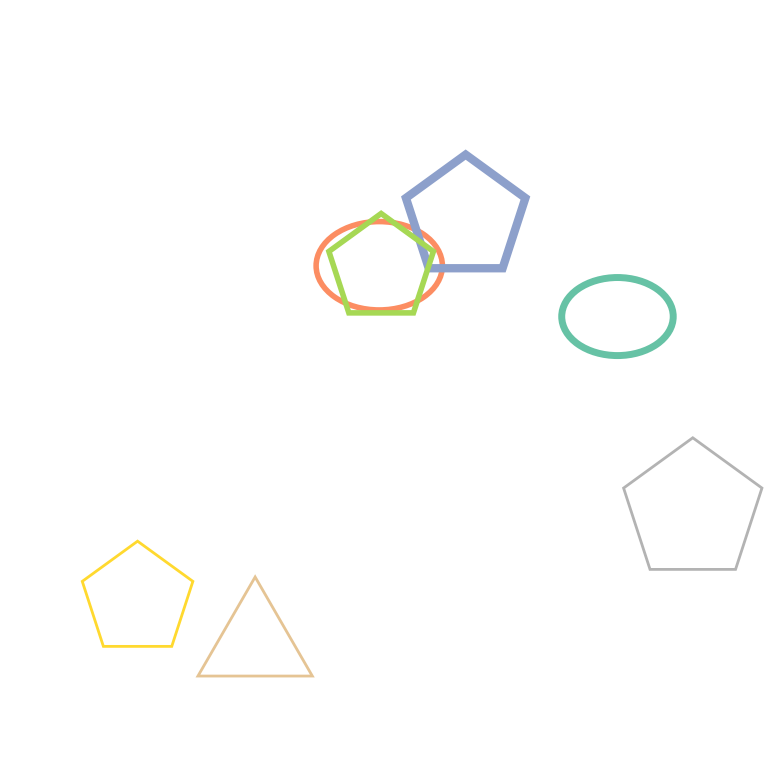[{"shape": "oval", "thickness": 2.5, "radius": 0.36, "center": [0.802, 0.589]}, {"shape": "oval", "thickness": 2, "radius": 0.41, "center": [0.493, 0.655]}, {"shape": "pentagon", "thickness": 3, "radius": 0.41, "center": [0.605, 0.718]}, {"shape": "pentagon", "thickness": 2, "radius": 0.36, "center": [0.495, 0.651]}, {"shape": "pentagon", "thickness": 1, "radius": 0.38, "center": [0.179, 0.222]}, {"shape": "triangle", "thickness": 1, "radius": 0.43, "center": [0.331, 0.165]}, {"shape": "pentagon", "thickness": 1, "radius": 0.47, "center": [0.9, 0.337]}]